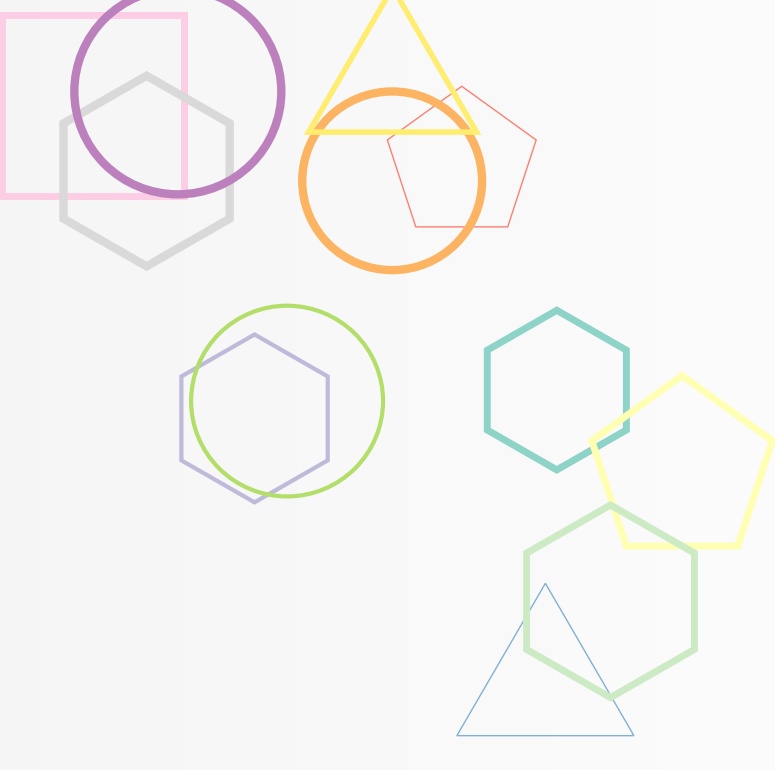[{"shape": "hexagon", "thickness": 2.5, "radius": 0.52, "center": [0.718, 0.493]}, {"shape": "pentagon", "thickness": 2.5, "radius": 0.61, "center": [0.88, 0.39]}, {"shape": "hexagon", "thickness": 1.5, "radius": 0.55, "center": [0.328, 0.457]}, {"shape": "pentagon", "thickness": 0.5, "radius": 0.5, "center": [0.596, 0.787]}, {"shape": "triangle", "thickness": 0.5, "radius": 0.66, "center": [0.704, 0.111]}, {"shape": "circle", "thickness": 3, "radius": 0.58, "center": [0.506, 0.765]}, {"shape": "circle", "thickness": 1.5, "radius": 0.62, "center": [0.37, 0.479]}, {"shape": "square", "thickness": 2.5, "radius": 0.59, "center": [0.12, 0.863]}, {"shape": "hexagon", "thickness": 3, "radius": 0.62, "center": [0.189, 0.778]}, {"shape": "circle", "thickness": 3, "radius": 0.67, "center": [0.229, 0.881]}, {"shape": "hexagon", "thickness": 2.5, "radius": 0.63, "center": [0.788, 0.219]}, {"shape": "triangle", "thickness": 2, "radius": 0.63, "center": [0.507, 0.891]}]